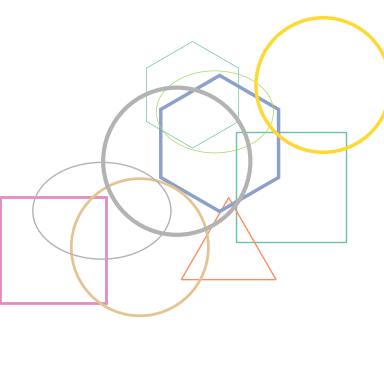[{"shape": "square", "thickness": 1, "radius": 0.71, "center": [0.755, 0.513]}, {"shape": "hexagon", "thickness": 0.5, "radius": 0.69, "center": [0.5, 0.754]}, {"shape": "triangle", "thickness": 1, "radius": 0.71, "center": [0.594, 0.345]}, {"shape": "hexagon", "thickness": 2.5, "radius": 0.88, "center": [0.571, 0.627]}, {"shape": "square", "thickness": 2, "radius": 0.69, "center": [0.138, 0.351]}, {"shape": "oval", "thickness": 0.5, "radius": 0.76, "center": [0.558, 0.709]}, {"shape": "circle", "thickness": 2.5, "radius": 0.87, "center": [0.84, 0.779]}, {"shape": "circle", "thickness": 2, "radius": 0.89, "center": [0.363, 0.358]}, {"shape": "circle", "thickness": 3, "radius": 0.96, "center": [0.459, 0.581]}, {"shape": "oval", "thickness": 1, "radius": 0.9, "center": [0.265, 0.453]}]